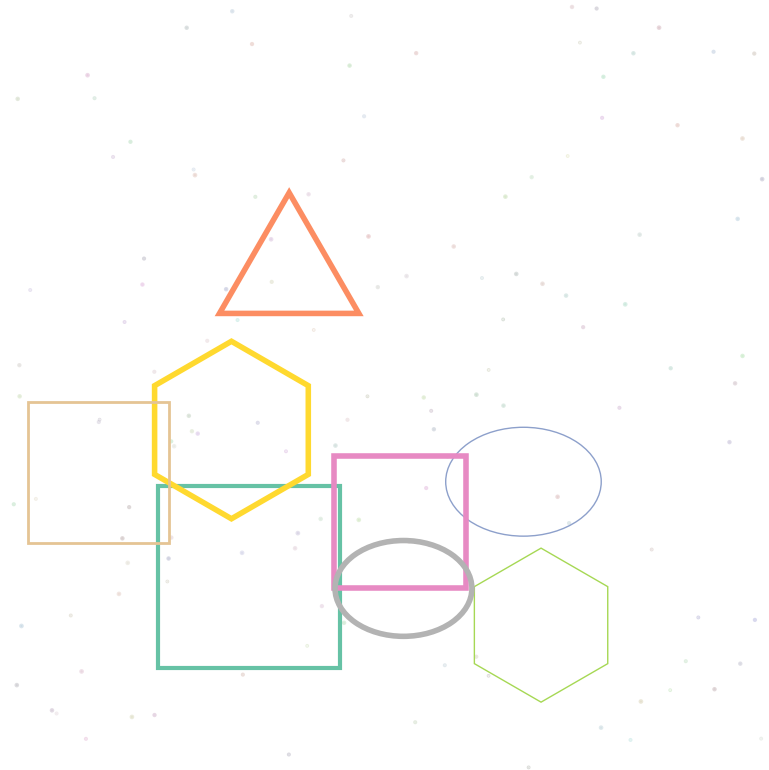[{"shape": "square", "thickness": 1.5, "radius": 0.59, "center": [0.323, 0.251]}, {"shape": "triangle", "thickness": 2, "radius": 0.52, "center": [0.376, 0.645]}, {"shape": "oval", "thickness": 0.5, "radius": 0.5, "center": [0.68, 0.374]}, {"shape": "square", "thickness": 2, "radius": 0.43, "center": [0.52, 0.322]}, {"shape": "hexagon", "thickness": 0.5, "radius": 0.5, "center": [0.703, 0.188]}, {"shape": "hexagon", "thickness": 2, "radius": 0.58, "center": [0.301, 0.442]}, {"shape": "square", "thickness": 1, "radius": 0.46, "center": [0.128, 0.386]}, {"shape": "oval", "thickness": 2, "radius": 0.44, "center": [0.524, 0.236]}]